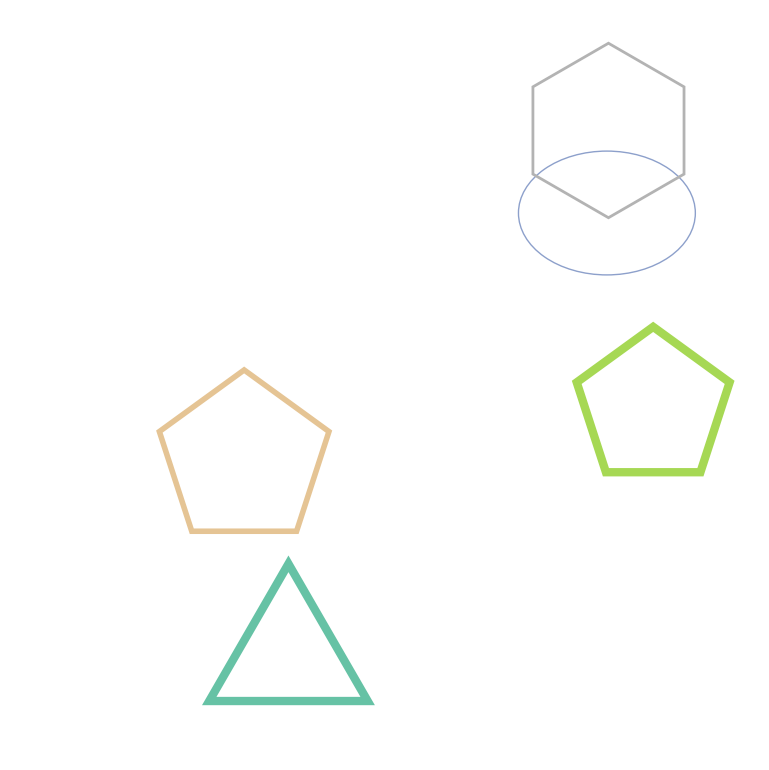[{"shape": "triangle", "thickness": 3, "radius": 0.59, "center": [0.375, 0.149]}, {"shape": "oval", "thickness": 0.5, "radius": 0.57, "center": [0.788, 0.723]}, {"shape": "pentagon", "thickness": 3, "radius": 0.52, "center": [0.848, 0.471]}, {"shape": "pentagon", "thickness": 2, "radius": 0.58, "center": [0.317, 0.404]}, {"shape": "hexagon", "thickness": 1, "radius": 0.57, "center": [0.79, 0.831]}]